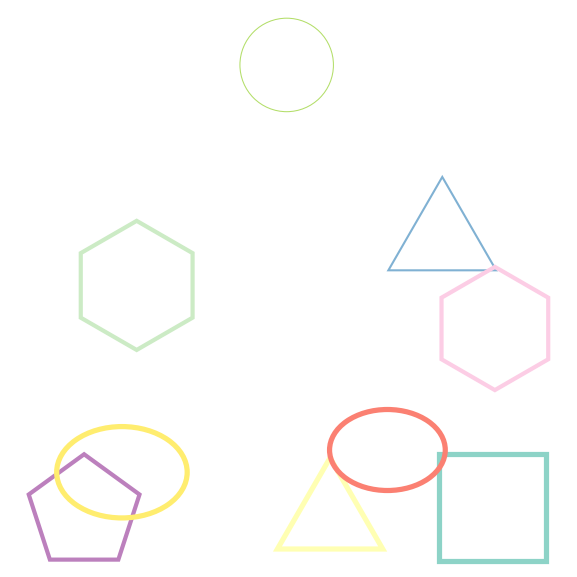[{"shape": "square", "thickness": 2.5, "radius": 0.46, "center": [0.852, 0.12]}, {"shape": "triangle", "thickness": 2.5, "radius": 0.53, "center": [0.572, 0.101]}, {"shape": "oval", "thickness": 2.5, "radius": 0.5, "center": [0.671, 0.22]}, {"shape": "triangle", "thickness": 1, "radius": 0.54, "center": [0.766, 0.585]}, {"shape": "circle", "thickness": 0.5, "radius": 0.4, "center": [0.496, 0.887]}, {"shape": "hexagon", "thickness": 2, "radius": 0.53, "center": [0.857, 0.43]}, {"shape": "pentagon", "thickness": 2, "radius": 0.5, "center": [0.146, 0.112]}, {"shape": "hexagon", "thickness": 2, "radius": 0.56, "center": [0.237, 0.505]}, {"shape": "oval", "thickness": 2.5, "radius": 0.56, "center": [0.211, 0.181]}]